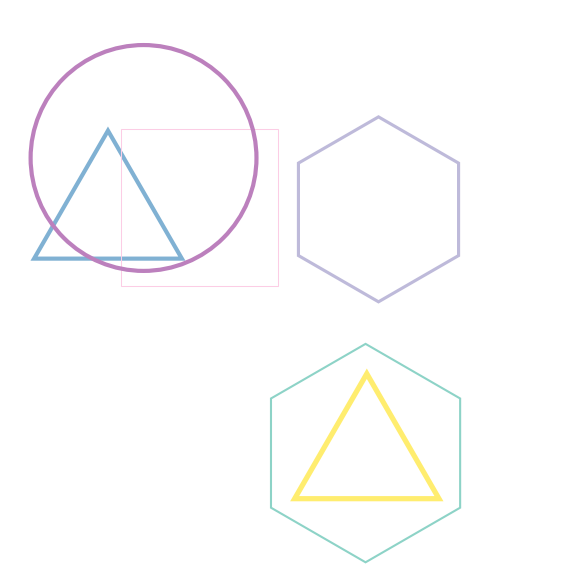[{"shape": "hexagon", "thickness": 1, "radius": 0.95, "center": [0.633, 0.215]}, {"shape": "hexagon", "thickness": 1.5, "radius": 0.8, "center": [0.655, 0.637]}, {"shape": "triangle", "thickness": 2, "radius": 0.74, "center": [0.187, 0.625]}, {"shape": "square", "thickness": 0.5, "radius": 0.68, "center": [0.345, 0.64]}, {"shape": "circle", "thickness": 2, "radius": 0.98, "center": [0.249, 0.726]}, {"shape": "triangle", "thickness": 2.5, "radius": 0.72, "center": [0.635, 0.208]}]